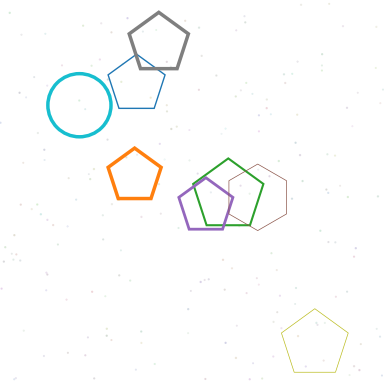[{"shape": "pentagon", "thickness": 1, "radius": 0.39, "center": [0.355, 0.781]}, {"shape": "pentagon", "thickness": 2.5, "radius": 0.36, "center": [0.35, 0.543]}, {"shape": "pentagon", "thickness": 1.5, "radius": 0.48, "center": [0.593, 0.493]}, {"shape": "pentagon", "thickness": 2, "radius": 0.37, "center": [0.535, 0.464]}, {"shape": "hexagon", "thickness": 0.5, "radius": 0.43, "center": [0.669, 0.487]}, {"shape": "pentagon", "thickness": 2.5, "radius": 0.4, "center": [0.412, 0.887]}, {"shape": "pentagon", "thickness": 0.5, "radius": 0.46, "center": [0.818, 0.107]}, {"shape": "circle", "thickness": 2.5, "radius": 0.41, "center": [0.206, 0.727]}]